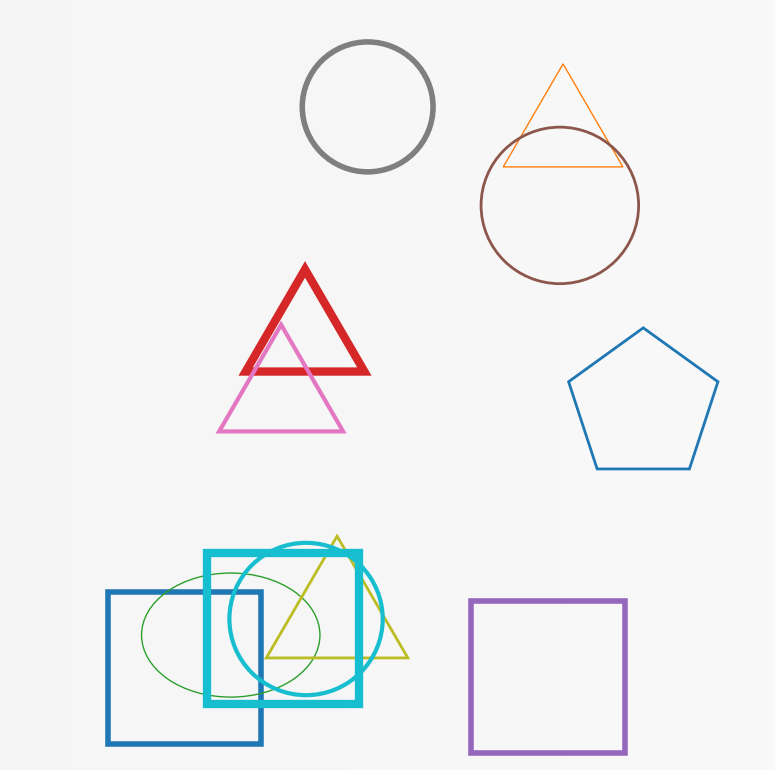[{"shape": "pentagon", "thickness": 1, "radius": 0.51, "center": [0.83, 0.473]}, {"shape": "square", "thickness": 2, "radius": 0.49, "center": [0.238, 0.132]}, {"shape": "triangle", "thickness": 0.5, "radius": 0.45, "center": [0.727, 0.828]}, {"shape": "oval", "thickness": 0.5, "radius": 0.58, "center": [0.298, 0.175]}, {"shape": "triangle", "thickness": 3, "radius": 0.44, "center": [0.394, 0.562]}, {"shape": "square", "thickness": 2, "radius": 0.49, "center": [0.707, 0.121]}, {"shape": "circle", "thickness": 1, "radius": 0.51, "center": [0.722, 0.733]}, {"shape": "triangle", "thickness": 1.5, "radius": 0.46, "center": [0.363, 0.486]}, {"shape": "circle", "thickness": 2, "radius": 0.42, "center": [0.474, 0.861]}, {"shape": "triangle", "thickness": 1, "radius": 0.53, "center": [0.435, 0.198]}, {"shape": "circle", "thickness": 1.5, "radius": 0.49, "center": [0.395, 0.196]}, {"shape": "square", "thickness": 3, "radius": 0.49, "center": [0.365, 0.184]}]